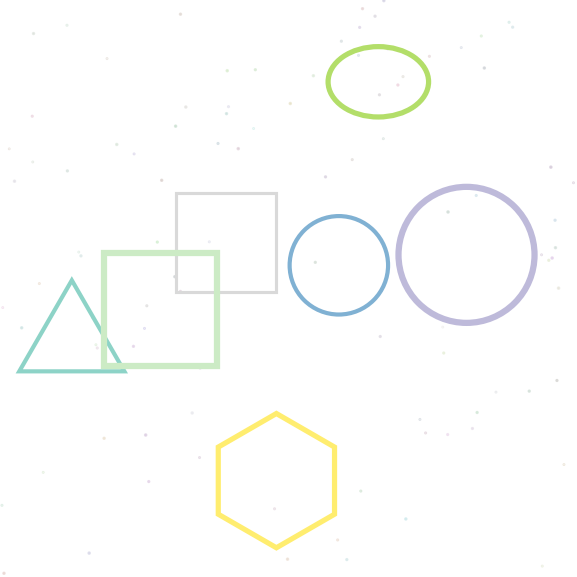[{"shape": "triangle", "thickness": 2, "radius": 0.53, "center": [0.124, 0.409]}, {"shape": "circle", "thickness": 3, "radius": 0.59, "center": [0.808, 0.558]}, {"shape": "circle", "thickness": 2, "radius": 0.43, "center": [0.587, 0.54]}, {"shape": "oval", "thickness": 2.5, "radius": 0.44, "center": [0.655, 0.857]}, {"shape": "square", "thickness": 1.5, "radius": 0.43, "center": [0.392, 0.579]}, {"shape": "square", "thickness": 3, "radius": 0.49, "center": [0.278, 0.463]}, {"shape": "hexagon", "thickness": 2.5, "radius": 0.58, "center": [0.479, 0.167]}]